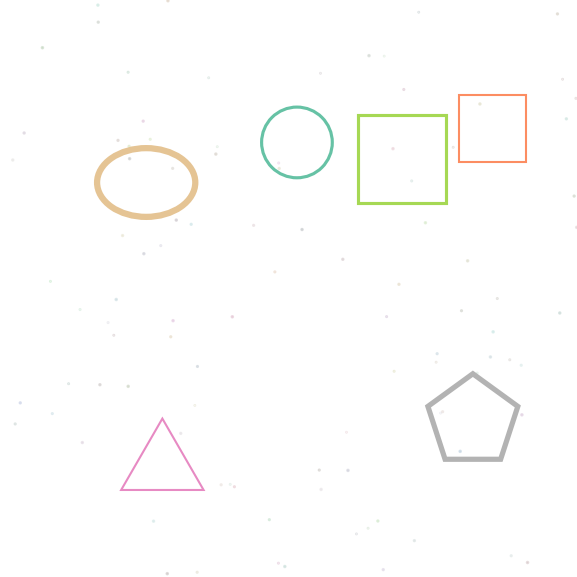[{"shape": "circle", "thickness": 1.5, "radius": 0.31, "center": [0.514, 0.752]}, {"shape": "square", "thickness": 1, "radius": 0.29, "center": [0.852, 0.776]}, {"shape": "triangle", "thickness": 1, "radius": 0.41, "center": [0.281, 0.192]}, {"shape": "square", "thickness": 1.5, "radius": 0.38, "center": [0.697, 0.724]}, {"shape": "oval", "thickness": 3, "radius": 0.43, "center": [0.253, 0.683]}, {"shape": "pentagon", "thickness": 2.5, "radius": 0.41, "center": [0.819, 0.27]}]